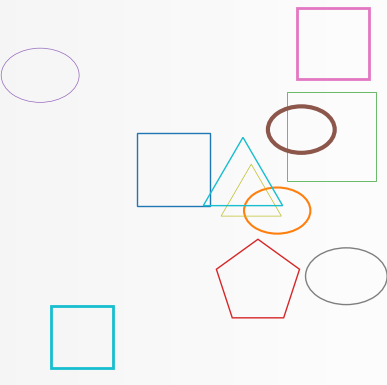[{"shape": "square", "thickness": 1, "radius": 0.47, "center": [0.447, 0.56]}, {"shape": "oval", "thickness": 1.5, "radius": 0.43, "center": [0.715, 0.453]}, {"shape": "square", "thickness": 0.5, "radius": 0.58, "center": [0.855, 0.646]}, {"shape": "pentagon", "thickness": 1, "radius": 0.56, "center": [0.666, 0.266]}, {"shape": "oval", "thickness": 0.5, "radius": 0.5, "center": [0.104, 0.805]}, {"shape": "oval", "thickness": 3, "radius": 0.43, "center": [0.778, 0.663]}, {"shape": "square", "thickness": 2, "radius": 0.46, "center": [0.86, 0.888]}, {"shape": "oval", "thickness": 1, "radius": 0.53, "center": [0.894, 0.283]}, {"shape": "triangle", "thickness": 0.5, "radius": 0.45, "center": [0.648, 0.484]}, {"shape": "triangle", "thickness": 1, "radius": 0.59, "center": [0.627, 0.525]}, {"shape": "square", "thickness": 2, "radius": 0.4, "center": [0.211, 0.124]}]